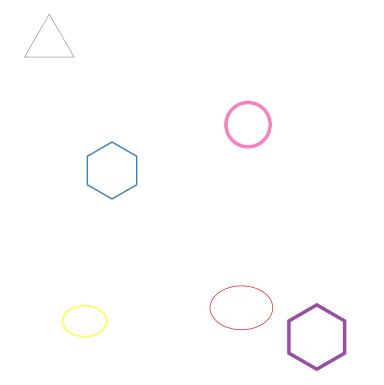[{"shape": "oval", "thickness": 0.5, "radius": 0.41, "center": [0.627, 0.2]}, {"shape": "hexagon", "thickness": 1, "radius": 0.37, "center": [0.291, 0.557]}, {"shape": "hexagon", "thickness": 2.5, "radius": 0.42, "center": [0.823, 0.125]}, {"shape": "oval", "thickness": 1, "radius": 0.29, "center": [0.22, 0.166]}, {"shape": "circle", "thickness": 2.5, "radius": 0.29, "center": [0.644, 0.676]}, {"shape": "triangle", "thickness": 0.5, "radius": 0.37, "center": [0.128, 0.889]}]